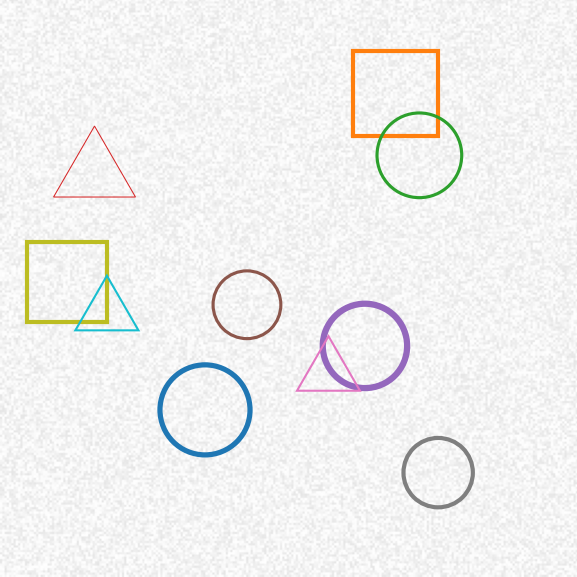[{"shape": "circle", "thickness": 2.5, "radius": 0.39, "center": [0.355, 0.289]}, {"shape": "square", "thickness": 2, "radius": 0.37, "center": [0.685, 0.838]}, {"shape": "circle", "thickness": 1.5, "radius": 0.37, "center": [0.726, 0.73]}, {"shape": "triangle", "thickness": 0.5, "radius": 0.41, "center": [0.164, 0.699]}, {"shape": "circle", "thickness": 3, "radius": 0.37, "center": [0.632, 0.4]}, {"shape": "circle", "thickness": 1.5, "radius": 0.29, "center": [0.428, 0.471]}, {"shape": "triangle", "thickness": 1, "radius": 0.31, "center": [0.569, 0.354]}, {"shape": "circle", "thickness": 2, "radius": 0.3, "center": [0.759, 0.181]}, {"shape": "square", "thickness": 2, "radius": 0.35, "center": [0.116, 0.511]}, {"shape": "triangle", "thickness": 1, "radius": 0.32, "center": [0.185, 0.459]}]